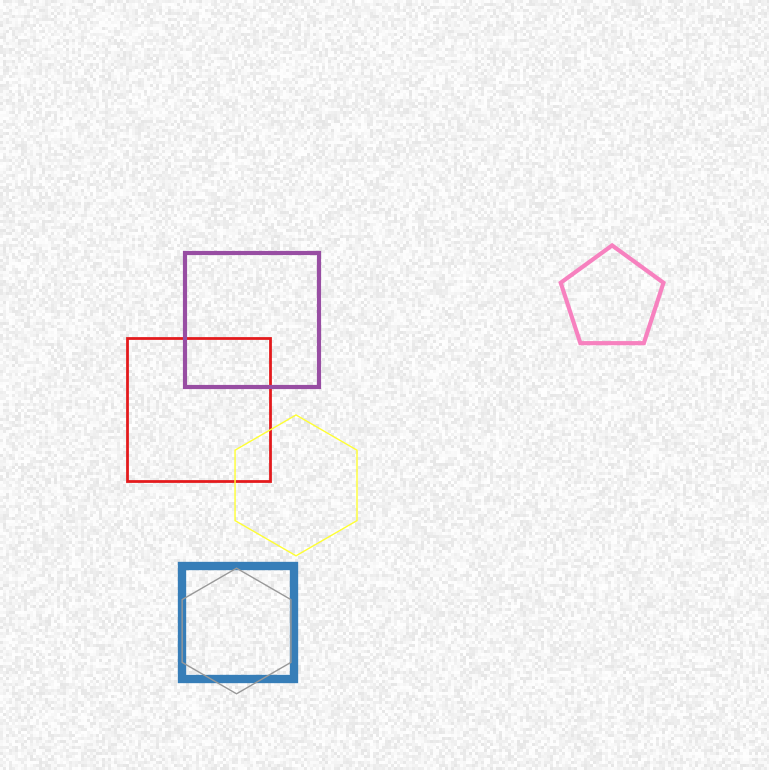[{"shape": "square", "thickness": 1, "radius": 0.47, "center": [0.258, 0.468]}, {"shape": "square", "thickness": 3, "radius": 0.37, "center": [0.309, 0.191]}, {"shape": "square", "thickness": 1.5, "radius": 0.44, "center": [0.327, 0.584]}, {"shape": "hexagon", "thickness": 0.5, "radius": 0.46, "center": [0.384, 0.37]}, {"shape": "pentagon", "thickness": 1.5, "radius": 0.35, "center": [0.795, 0.611]}, {"shape": "hexagon", "thickness": 0.5, "radius": 0.41, "center": [0.307, 0.181]}]